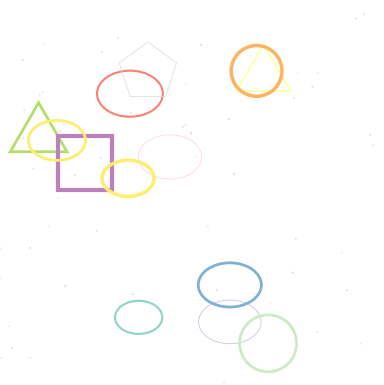[{"shape": "oval", "thickness": 1.5, "radius": 0.31, "center": [0.36, 0.176]}, {"shape": "triangle", "thickness": 1.5, "radius": 0.4, "center": [0.684, 0.804]}, {"shape": "oval", "thickness": 0.5, "radius": 0.41, "center": [0.597, 0.164]}, {"shape": "oval", "thickness": 1.5, "radius": 0.43, "center": [0.338, 0.757]}, {"shape": "oval", "thickness": 2, "radius": 0.41, "center": [0.597, 0.26]}, {"shape": "circle", "thickness": 2.5, "radius": 0.33, "center": [0.666, 0.816]}, {"shape": "triangle", "thickness": 2, "radius": 0.42, "center": [0.1, 0.648]}, {"shape": "oval", "thickness": 0.5, "radius": 0.41, "center": [0.442, 0.592]}, {"shape": "pentagon", "thickness": 0.5, "radius": 0.39, "center": [0.384, 0.813]}, {"shape": "square", "thickness": 3, "radius": 0.35, "center": [0.221, 0.576]}, {"shape": "circle", "thickness": 2, "radius": 0.37, "center": [0.696, 0.108]}, {"shape": "oval", "thickness": 2.5, "radius": 0.34, "center": [0.333, 0.537]}, {"shape": "oval", "thickness": 2, "radius": 0.37, "center": [0.148, 0.635]}]